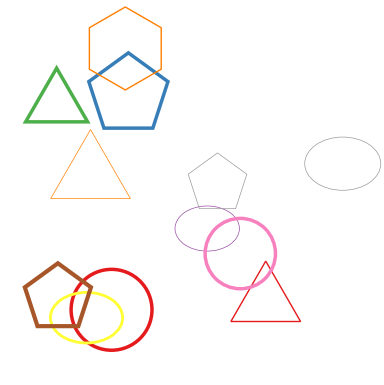[{"shape": "circle", "thickness": 2.5, "radius": 0.53, "center": [0.29, 0.195]}, {"shape": "triangle", "thickness": 1, "radius": 0.52, "center": [0.69, 0.217]}, {"shape": "pentagon", "thickness": 2.5, "radius": 0.54, "center": [0.333, 0.755]}, {"shape": "triangle", "thickness": 2.5, "radius": 0.46, "center": [0.147, 0.73]}, {"shape": "oval", "thickness": 0.5, "radius": 0.42, "center": [0.538, 0.406]}, {"shape": "hexagon", "thickness": 1, "radius": 0.54, "center": [0.325, 0.874]}, {"shape": "triangle", "thickness": 0.5, "radius": 0.6, "center": [0.235, 0.544]}, {"shape": "oval", "thickness": 2, "radius": 0.47, "center": [0.225, 0.175]}, {"shape": "pentagon", "thickness": 3, "radius": 0.45, "center": [0.15, 0.226]}, {"shape": "circle", "thickness": 2.5, "radius": 0.46, "center": [0.624, 0.341]}, {"shape": "pentagon", "thickness": 0.5, "radius": 0.4, "center": [0.565, 0.523]}, {"shape": "oval", "thickness": 0.5, "radius": 0.49, "center": [0.89, 0.575]}]